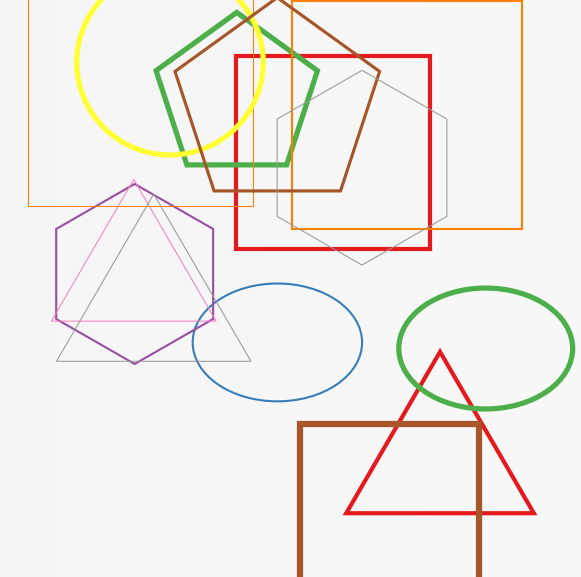[{"shape": "square", "thickness": 2, "radius": 0.84, "center": [0.572, 0.736]}, {"shape": "triangle", "thickness": 2, "radius": 0.93, "center": [0.757, 0.204]}, {"shape": "oval", "thickness": 1, "radius": 0.73, "center": [0.477, 0.406]}, {"shape": "pentagon", "thickness": 2.5, "radius": 0.73, "center": [0.407, 0.832]}, {"shape": "oval", "thickness": 2.5, "radius": 0.75, "center": [0.836, 0.396]}, {"shape": "hexagon", "thickness": 1, "radius": 0.78, "center": [0.232, 0.525]}, {"shape": "square", "thickness": 0.5, "radius": 0.97, "center": [0.242, 0.836]}, {"shape": "square", "thickness": 1, "radius": 0.99, "center": [0.7, 0.8]}, {"shape": "circle", "thickness": 2.5, "radius": 0.8, "center": [0.292, 0.891]}, {"shape": "square", "thickness": 3, "radius": 0.77, "center": [0.67, 0.11]}, {"shape": "pentagon", "thickness": 1.5, "radius": 0.93, "center": [0.477, 0.818]}, {"shape": "triangle", "thickness": 0.5, "radius": 0.82, "center": [0.23, 0.525]}, {"shape": "hexagon", "thickness": 0.5, "radius": 0.84, "center": [0.623, 0.709]}, {"shape": "triangle", "thickness": 0.5, "radius": 0.97, "center": [0.264, 0.47]}]